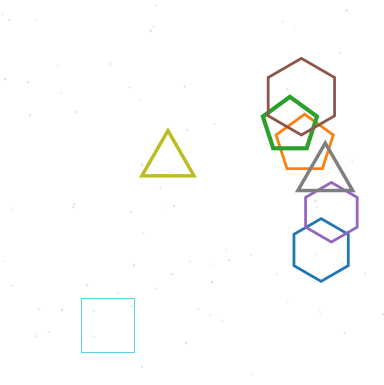[{"shape": "hexagon", "thickness": 2, "radius": 0.41, "center": [0.834, 0.351]}, {"shape": "pentagon", "thickness": 2, "radius": 0.39, "center": [0.791, 0.625]}, {"shape": "pentagon", "thickness": 3, "radius": 0.37, "center": [0.753, 0.675]}, {"shape": "hexagon", "thickness": 2, "radius": 0.39, "center": [0.861, 0.449]}, {"shape": "hexagon", "thickness": 2, "radius": 0.5, "center": [0.783, 0.749]}, {"shape": "triangle", "thickness": 2.5, "radius": 0.41, "center": [0.845, 0.546]}, {"shape": "triangle", "thickness": 2.5, "radius": 0.39, "center": [0.436, 0.582]}, {"shape": "square", "thickness": 0.5, "radius": 0.35, "center": [0.28, 0.156]}]